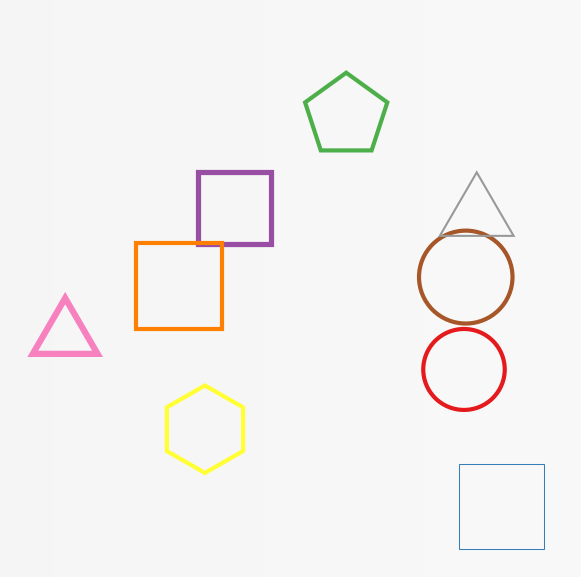[{"shape": "circle", "thickness": 2, "radius": 0.35, "center": [0.798, 0.359]}, {"shape": "square", "thickness": 0.5, "radius": 0.37, "center": [0.863, 0.122]}, {"shape": "pentagon", "thickness": 2, "radius": 0.37, "center": [0.596, 0.799]}, {"shape": "square", "thickness": 2.5, "radius": 0.31, "center": [0.403, 0.639]}, {"shape": "square", "thickness": 2, "radius": 0.37, "center": [0.308, 0.504]}, {"shape": "hexagon", "thickness": 2, "radius": 0.38, "center": [0.353, 0.256]}, {"shape": "circle", "thickness": 2, "radius": 0.4, "center": [0.801, 0.519]}, {"shape": "triangle", "thickness": 3, "radius": 0.32, "center": [0.112, 0.419]}, {"shape": "triangle", "thickness": 1, "radius": 0.37, "center": [0.82, 0.627]}]